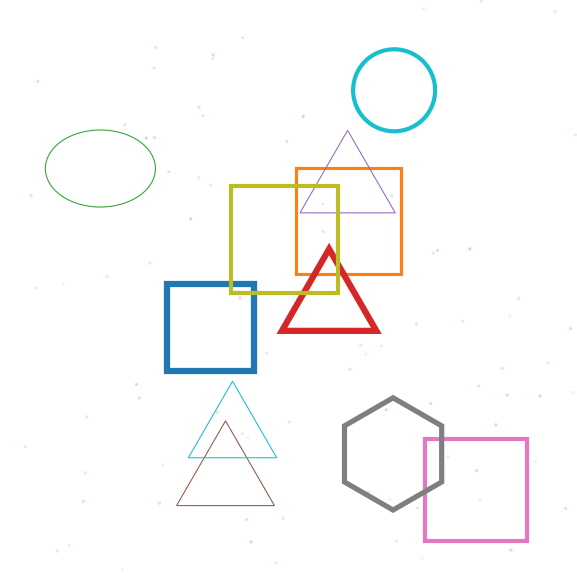[{"shape": "square", "thickness": 3, "radius": 0.37, "center": [0.365, 0.432]}, {"shape": "square", "thickness": 1.5, "radius": 0.46, "center": [0.604, 0.616]}, {"shape": "oval", "thickness": 0.5, "radius": 0.48, "center": [0.174, 0.707]}, {"shape": "triangle", "thickness": 3, "radius": 0.47, "center": [0.57, 0.473]}, {"shape": "triangle", "thickness": 0.5, "radius": 0.48, "center": [0.602, 0.678]}, {"shape": "triangle", "thickness": 0.5, "radius": 0.49, "center": [0.39, 0.173]}, {"shape": "square", "thickness": 2, "radius": 0.44, "center": [0.824, 0.15]}, {"shape": "hexagon", "thickness": 2.5, "radius": 0.49, "center": [0.681, 0.213]}, {"shape": "square", "thickness": 2, "radius": 0.46, "center": [0.492, 0.584]}, {"shape": "circle", "thickness": 2, "radius": 0.35, "center": [0.682, 0.843]}, {"shape": "triangle", "thickness": 0.5, "radius": 0.44, "center": [0.403, 0.251]}]